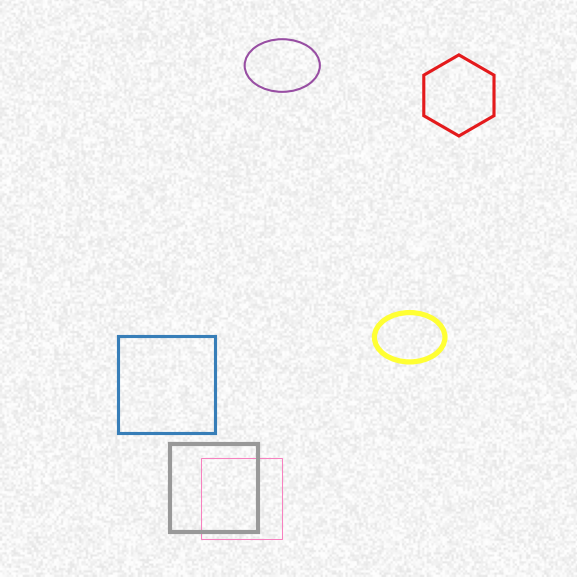[{"shape": "hexagon", "thickness": 1.5, "radius": 0.35, "center": [0.795, 0.834]}, {"shape": "square", "thickness": 1.5, "radius": 0.42, "center": [0.288, 0.334]}, {"shape": "oval", "thickness": 1, "radius": 0.33, "center": [0.489, 0.886]}, {"shape": "oval", "thickness": 2.5, "radius": 0.31, "center": [0.709, 0.415]}, {"shape": "square", "thickness": 0.5, "radius": 0.35, "center": [0.419, 0.136]}, {"shape": "square", "thickness": 2, "radius": 0.38, "center": [0.37, 0.155]}]